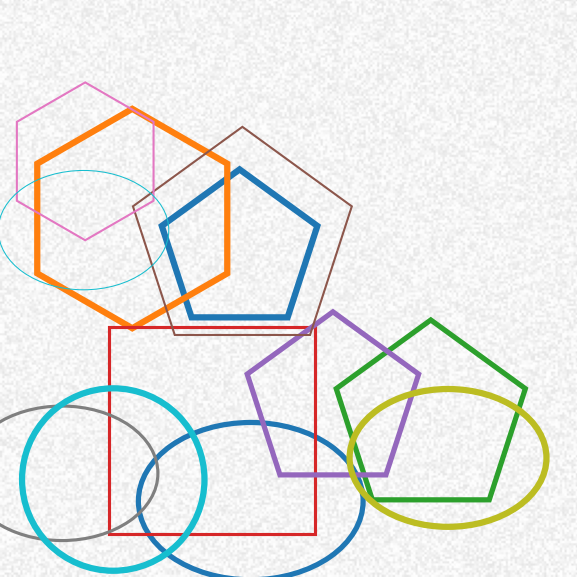[{"shape": "oval", "thickness": 2.5, "radius": 0.97, "center": [0.434, 0.131]}, {"shape": "pentagon", "thickness": 3, "radius": 0.71, "center": [0.415, 0.564]}, {"shape": "hexagon", "thickness": 3, "radius": 0.95, "center": [0.229, 0.621]}, {"shape": "pentagon", "thickness": 2.5, "radius": 0.86, "center": [0.746, 0.273]}, {"shape": "square", "thickness": 1.5, "radius": 0.89, "center": [0.367, 0.254]}, {"shape": "pentagon", "thickness": 2.5, "radius": 0.78, "center": [0.576, 0.303]}, {"shape": "pentagon", "thickness": 1, "radius": 1.0, "center": [0.42, 0.58]}, {"shape": "hexagon", "thickness": 1, "radius": 0.68, "center": [0.148, 0.72]}, {"shape": "oval", "thickness": 1.5, "radius": 0.83, "center": [0.107, 0.18]}, {"shape": "oval", "thickness": 3, "radius": 0.85, "center": [0.776, 0.206]}, {"shape": "circle", "thickness": 3, "radius": 0.79, "center": [0.196, 0.169]}, {"shape": "oval", "thickness": 0.5, "radius": 0.74, "center": [0.145, 0.601]}]